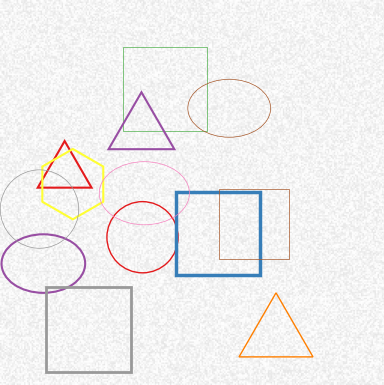[{"shape": "triangle", "thickness": 1.5, "radius": 0.4, "center": [0.168, 0.553]}, {"shape": "circle", "thickness": 1, "radius": 0.46, "center": [0.37, 0.384]}, {"shape": "square", "thickness": 2.5, "radius": 0.54, "center": [0.566, 0.394]}, {"shape": "square", "thickness": 0.5, "radius": 0.55, "center": [0.429, 0.77]}, {"shape": "oval", "thickness": 1.5, "radius": 0.54, "center": [0.113, 0.315]}, {"shape": "triangle", "thickness": 1.5, "radius": 0.49, "center": [0.367, 0.662]}, {"shape": "triangle", "thickness": 1, "radius": 0.55, "center": [0.717, 0.128]}, {"shape": "hexagon", "thickness": 1.5, "radius": 0.46, "center": [0.189, 0.522]}, {"shape": "square", "thickness": 0.5, "radius": 0.46, "center": [0.659, 0.418]}, {"shape": "oval", "thickness": 0.5, "radius": 0.54, "center": [0.595, 0.719]}, {"shape": "oval", "thickness": 0.5, "radius": 0.59, "center": [0.375, 0.498]}, {"shape": "circle", "thickness": 0.5, "radius": 0.51, "center": [0.103, 0.457]}, {"shape": "square", "thickness": 2, "radius": 0.55, "center": [0.231, 0.144]}]